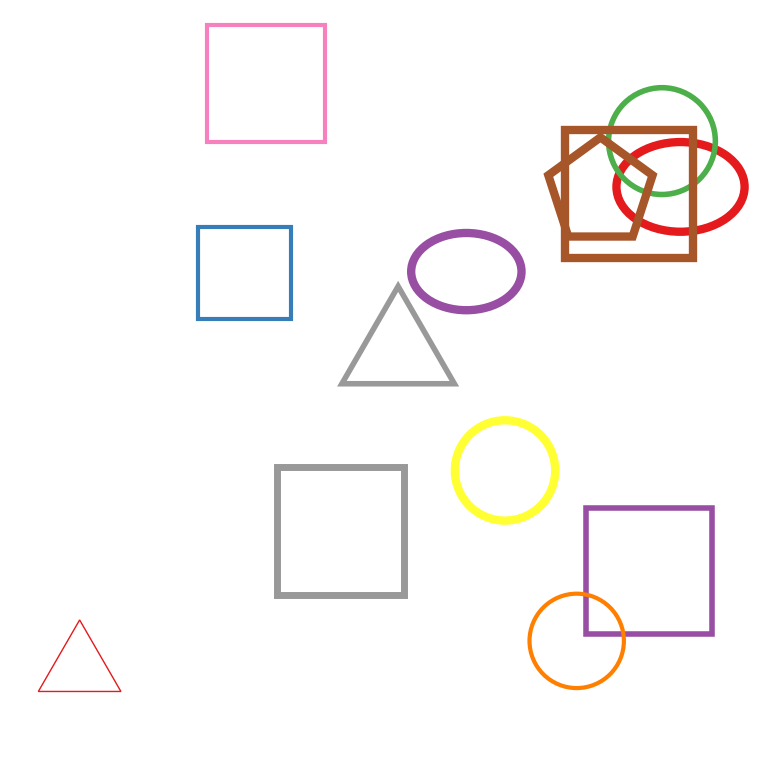[{"shape": "oval", "thickness": 3, "radius": 0.42, "center": [0.884, 0.757]}, {"shape": "triangle", "thickness": 0.5, "radius": 0.31, "center": [0.103, 0.133]}, {"shape": "square", "thickness": 1.5, "radius": 0.3, "center": [0.318, 0.646]}, {"shape": "circle", "thickness": 2, "radius": 0.35, "center": [0.86, 0.817]}, {"shape": "oval", "thickness": 3, "radius": 0.36, "center": [0.606, 0.647]}, {"shape": "square", "thickness": 2, "radius": 0.41, "center": [0.843, 0.258]}, {"shape": "circle", "thickness": 1.5, "radius": 0.31, "center": [0.749, 0.168]}, {"shape": "circle", "thickness": 3, "radius": 0.33, "center": [0.656, 0.389]}, {"shape": "pentagon", "thickness": 3, "radius": 0.36, "center": [0.78, 0.75]}, {"shape": "square", "thickness": 3, "radius": 0.42, "center": [0.817, 0.748]}, {"shape": "square", "thickness": 1.5, "radius": 0.38, "center": [0.346, 0.891]}, {"shape": "square", "thickness": 2.5, "radius": 0.41, "center": [0.442, 0.311]}, {"shape": "triangle", "thickness": 2, "radius": 0.42, "center": [0.517, 0.544]}]